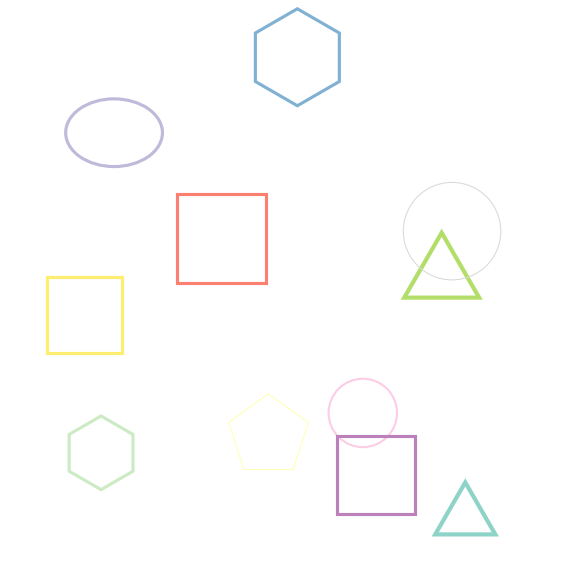[{"shape": "triangle", "thickness": 2, "radius": 0.3, "center": [0.806, 0.104]}, {"shape": "pentagon", "thickness": 0.5, "radius": 0.36, "center": [0.465, 0.245]}, {"shape": "oval", "thickness": 1.5, "radius": 0.42, "center": [0.198, 0.769]}, {"shape": "square", "thickness": 1.5, "radius": 0.38, "center": [0.384, 0.586]}, {"shape": "hexagon", "thickness": 1.5, "radius": 0.42, "center": [0.515, 0.9]}, {"shape": "triangle", "thickness": 2, "radius": 0.37, "center": [0.765, 0.521]}, {"shape": "circle", "thickness": 1, "radius": 0.3, "center": [0.628, 0.284]}, {"shape": "circle", "thickness": 0.5, "radius": 0.42, "center": [0.783, 0.599]}, {"shape": "square", "thickness": 1.5, "radius": 0.34, "center": [0.651, 0.177]}, {"shape": "hexagon", "thickness": 1.5, "radius": 0.32, "center": [0.175, 0.215]}, {"shape": "square", "thickness": 1.5, "radius": 0.33, "center": [0.146, 0.453]}]